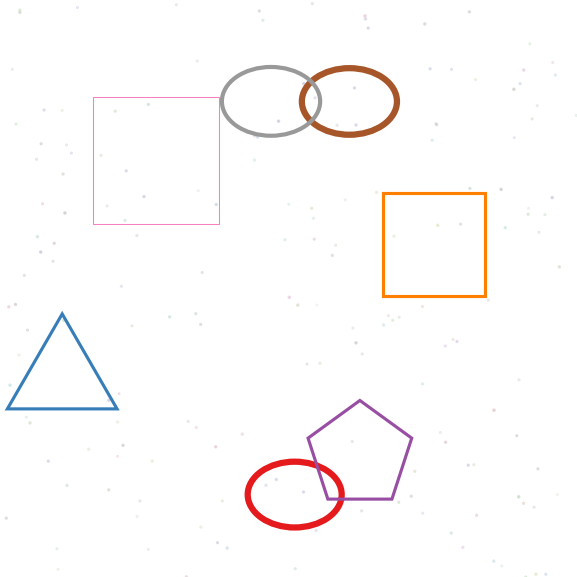[{"shape": "oval", "thickness": 3, "radius": 0.41, "center": [0.51, 0.143]}, {"shape": "triangle", "thickness": 1.5, "radius": 0.55, "center": [0.108, 0.346]}, {"shape": "pentagon", "thickness": 1.5, "radius": 0.47, "center": [0.623, 0.211]}, {"shape": "square", "thickness": 1.5, "radius": 0.44, "center": [0.752, 0.576]}, {"shape": "oval", "thickness": 3, "radius": 0.41, "center": [0.605, 0.823]}, {"shape": "square", "thickness": 0.5, "radius": 0.55, "center": [0.271, 0.721]}, {"shape": "oval", "thickness": 2, "radius": 0.43, "center": [0.469, 0.824]}]